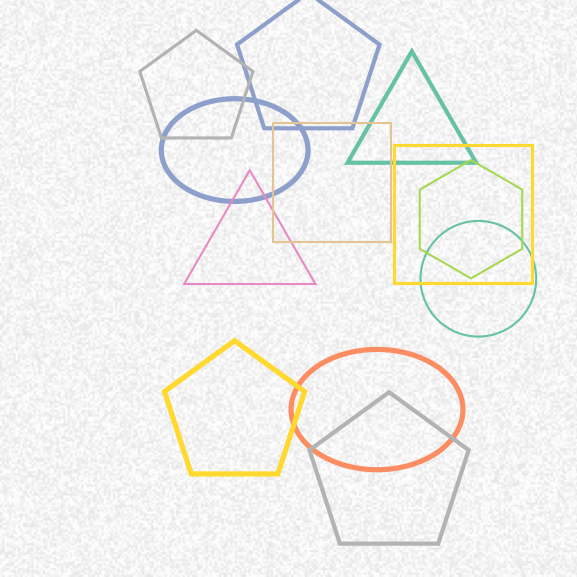[{"shape": "circle", "thickness": 1, "radius": 0.5, "center": [0.828, 0.516]}, {"shape": "triangle", "thickness": 2, "radius": 0.64, "center": [0.713, 0.782]}, {"shape": "oval", "thickness": 2.5, "radius": 0.74, "center": [0.653, 0.29]}, {"shape": "pentagon", "thickness": 2, "radius": 0.65, "center": [0.534, 0.882]}, {"shape": "oval", "thickness": 2.5, "radius": 0.64, "center": [0.406, 0.739]}, {"shape": "triangle", "thickness": 1, "radius": 0.66, "center": [0.432, 0.573]}, {"shape": "hexagon", "thickness": 1, "radius": 0.51, "center": [0.816, 0.62]}, {"shape": "pentagon", "thickness": 2.5, "radius": 0.64, "center": [0.406, 0.282]}, {"shape": "square", "thickness": 1.5, "radius": 0.6, "center": [0.802, 0.628]}, {"shape": "square", "thickness": 1, "radius": 0.51, "center": [0.575, 0.683]}, {"shape": "pentagon", "thickness": 2, "radius": 0.72, "center": [0.674, 0.175]}, {"shape": "pentagon", "thickness": 1.5, "radius": 0.52, "center": [0.34, 0.844]}]